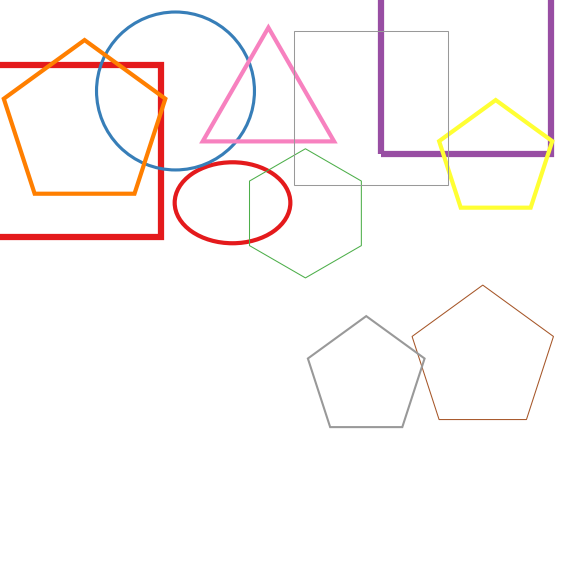[{"shape": "square", "thickness": 3, "radius": 0.74, "center": [0.13, 0.738]}, {"shape": "oval", "thickness": 2, "radius": 0.5, "center": [0.403, 0.648]}, {"shape": "circle", "thickness": 1.5, "radius": 0.68, "center": [0.304, 0.842]}, {"shape": "hexagon", "thickness": 0.5, "radius": 0.56, "center": [0.529, 0.63]}, {"shape": "square", "thickness": 3, "radius": 0.74, "center": [0.806, 0.879]}, {"shape": "pentagon", "thickness": 2, "radius": 0.74, "center": [0.146, 0.783]}, {"shape": "pentagon", "thickness": 2, "radius": 0.52, "center": [0.858, 0.723]}, {"shape": "pentagon", "thickness": 0.5, "radius": 0.64, "center": [0.836, 0.377]}, {"shape": "triangle", "thickness": 2, "radius": 0.66, "center": [0.465, 0.82]}, {"shape": "square", "thickness": 0.5, "radius": 0.67, "center": [0.642, 0.812]}, {"shape": "pentagon", "thickness": 1, "radius": 0.53, "center": [0.634, 0.346]}]